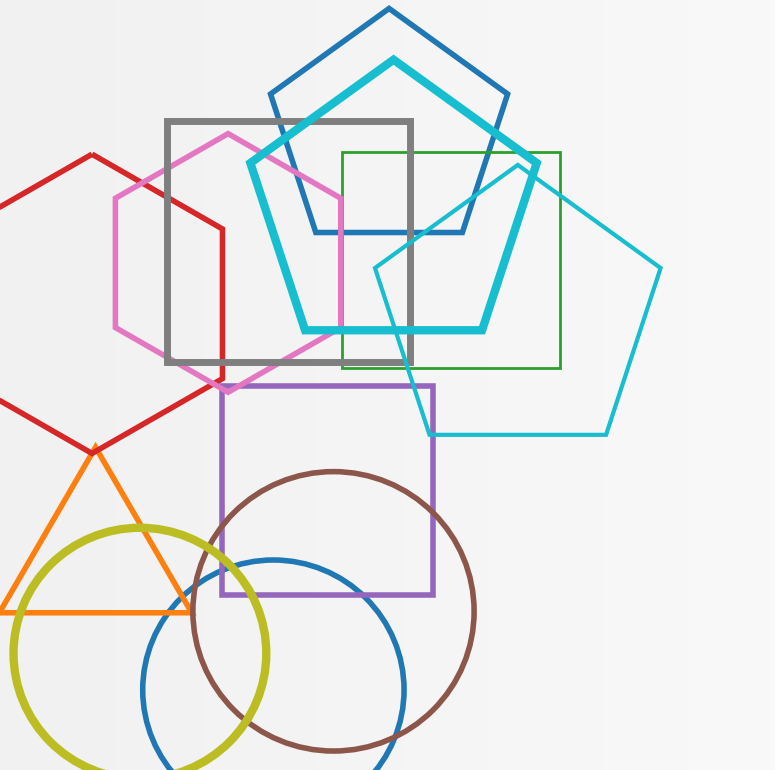[{"shape": "pentagon", "thickness": 2, "radius": 0.8, "center": [0.502, 0.828]}, {"shape": "circle", "thickness": 2, "radius": 0.84, "center": [0.353, 0.104]}, {"shape": "triangle", "thickness": 2, "radius": 0.72, "center": [0.123, 0.276]}, {"shape": "square", "thickness": 1, "radius": 0.7, "center": [0.582, 0.663]}, {"shape": "hexagon", "thickness": 2, "radius": 0.97, "center": [0.119, 0.605]}, {"shape": "square", "thickness": 2, "radius": 0.68, "center": [0.423, 0.363]}, {"shape": "circle", "thickness": 2, "radius": 0.91, "center": [0.43, 0.206]}, {"shape": "hexagon", "thickness": 2, "radius": 0.84, "center": [0.294, 0.659]}, {"shape": "square", "thickness": 2.5, "radius": 0.78, "center": [0.372, 0.686]}, {"shape": "circle", "thickness": 3, "radius": 0.82, "center": [0.181, 0.152]}, {"shape": "pentagon", "thickness": 3, "radius": 0.97, "center": [0.508, 0.728]}, {"shape": "pentagon", "thickness": 1.5, "radius": 0.97, "center": [0.668, 0.592]}]